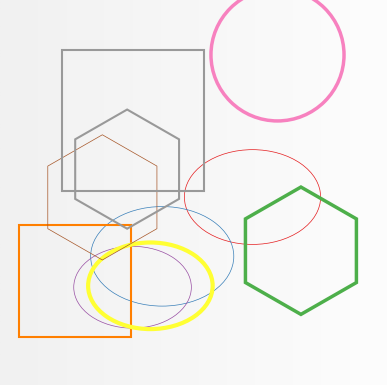[{"shape": "oval", "thickness": 0.5, "radius": 0.88, "center": [0.652, 0.488]}, {"shape": "oval", "thickness": 0.5, "radius": 0.92, "center": [0.419, 0.334]}, {"shape": "hexagon", "thickness": 2.5, "radius": 0.83, "center": [0.777, 0.349]}, {"shape": "oval", "thickness": 0.5, "radius": 0.76, "center": [0.342, 0.254]}, {"shape": "square", "thickness": 1.5, "radius": 0.72, "center": [0.193, 0.27]}, {"shape": "oval", "thickness": 3, "radius": 0.8, "center": [0.388, 0.258]}, {"shape": "hexagon", "thickness": 0.5, "radius": 0.81, "center": [0.264, 0.487]}, {"shape": "circle", "thickness": 2.5, "radius": 0.86, "center": [0.716, 0.858]}, {"shape": "hexagon", "thickness": 1.5, "radius": 0.77, "center": [0.328, 0.561]}, {"shape": "square", "thickness": 1.5, "radius": 0.92, "center": [0.343, 0.687]}]